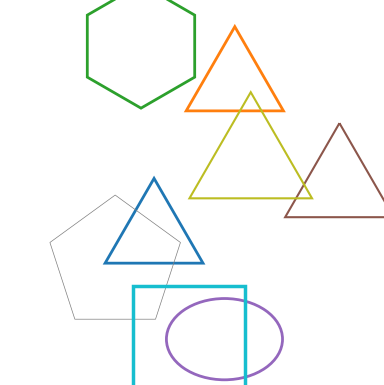[{"shape": "triangle", "thickness": 2, "radius": 0.73, "center": [0.4, 0.39]}, {"shape": "triangle", "thickness": 2, "radius": 0.73, "center": [0.61, 0.785]}, {"shape": "hexagon", "thickness": 2, "radius": 0.81, "center": [0.366, 0.88]}, {"shape": "oval", "thickness": 2, "radius": 0.75, "center": [0.583, 0.119]}, {"shape": "triangle", "thickness": 1.5, "radius": 0.81, "center": [0.882, 0.517]}, {"shape": "pentagon", "thickness": 0.5, "radius": 0.89, "center": [0.299, 0.315]}, {"shape": "triangle", "thickness": 1.5, "radius": 0.92, "center": [0.651, 0.577]}, {"shape": "square", "thickness": 2.5, "radius": 0.72, "center": [0.491, 0.112]}]